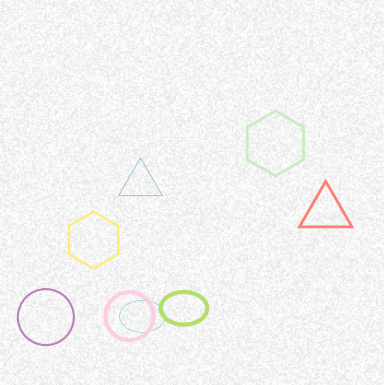[{"shape": "oval", "thickness": 0.5, "radius": 0.3, "center": [0.37, 0.178]}, {"shape": "hexagon", "thickness": 0.5, "radius": 0.34, "center": [0.337, 0.177]}, {"shape": "triangle", "thickness": 2, "radius": 0.39, "center": [0.846, 0.45]}, {"shape": "triangle", "thickness": 0.5, "radius": 0.33, "center": [0.365, 0.524]}, {"shape": "oval", "thickness": 3, "radius": 0.3, "center": [0.478, 0.199]}, {"shape": "circle", "thickness": 3, "radius": 0.31, "center": [0.336, 0.179]}, {"shape": "circle", "thickness": 1.5, "radius": 0.36, "center": [0.119, 0.176]}, {"shape": "hexagon", "thickness": 2, "radius": 0.42, "center": [0.715, 0.627]}, {"shape": "hexagon", "thickness": 1.5, "radius": 0.37, "center": [0.243, 0.376]}]